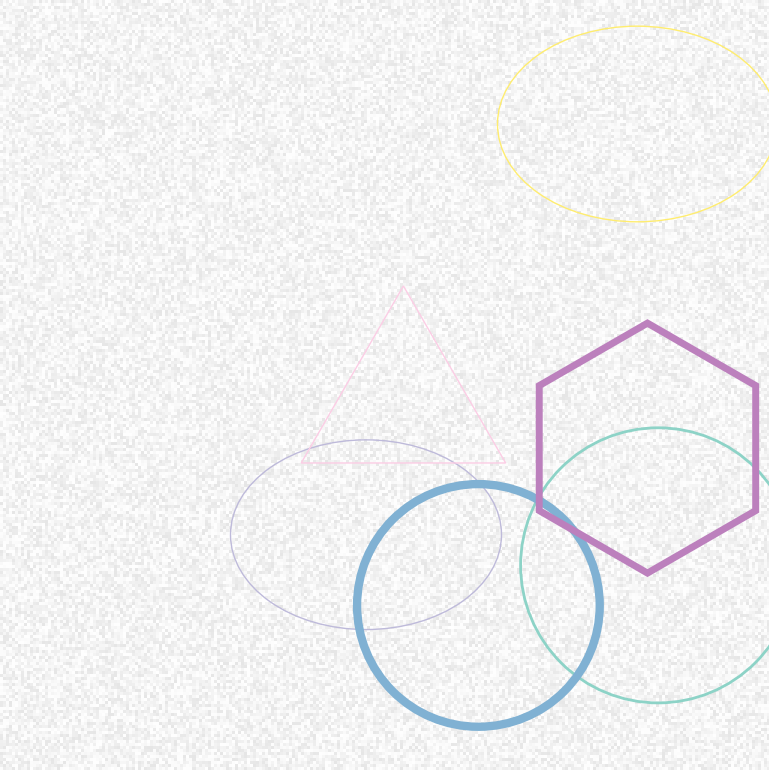[{"shape": "circle", "thickness": 1, "radius": 0.89, "center": [0.855, 0.266]}, {"shape": "oval", "thickness": 0.5, "radius": 0.88, "center": [0.475, 0.306]}, {"shape": "circle", "thickness": 3, "radius": 0.79, "center": [0.621, 0.214]}, {"shape": "triangle", "thickness": 0.5, "radius": 0.77, "center": [0.524, 0.475]}, {"shape": "hexagon", "thickness": 2.5, "radius": 0.81, "center": [0.841, 0.418]}, {"shape": "oval", "thickness": 0.5, "radius": 0.91, "center": [0.828, 0.839]}]